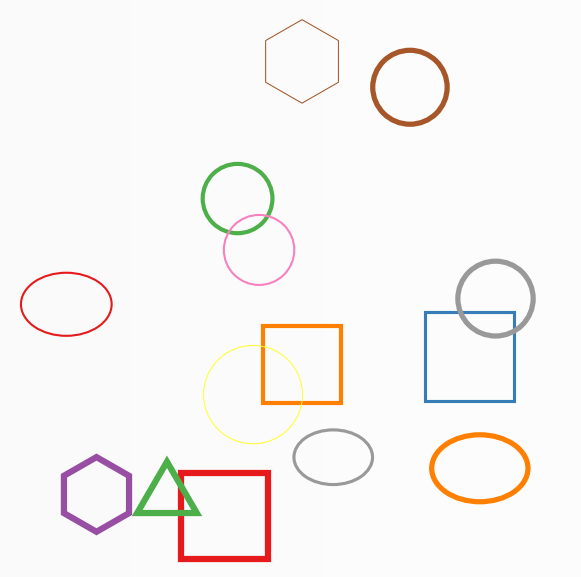[{"shape": "square", "thickness": 3, "radius": 0.37, "center": [0.386, 0.106]}, {"shape": "oval", "thickness": 1, "radius": 0.39, "center": [0.114, 0.472]}, {"shape": "square", "thickness": 1.5, "radius": 0.38, "center": [0.807, 0.382]}, {"shape": "triangle", "thickness": 3, "radius": 0.3, "center": [0.287, 0.14]}, {"shape": "circle", "thickness": 2, "radius": 0.3, "center": [0.409, 0.655]}, {"shape": "hexagon", "thickness": 3, "radius": 0.32, "center": [0.166, 0.143]}, {"shape": "square", "thickness": 2, "radius": 0.33, "center": [0.519, 0.367]}, {"shape": "oval", "thickness": 2.5, "radius": 0.41, "center": [0.826, 0.188]}, {"shape": "circle", "thickness": 0.5, "radius": 0.43, "center": [0.435, 0.316]}, {"shape": "hexagon", "thickness": 0.5, "radius": 0.36, "center": [0.52, 0.893]}, {"shape": "circle", "thickness": 2.5, "radius": 0.32, "center": [0.705, 0.848]}, {"shape": "circle", "thickness": 1, "radius": 0.3, "center": [0.446, 0.566]}, {"shape": "oval", "thickness": 1.5, "radius": 0.34, "center": [0.573, 0.207]}, {"shape": "circle", "thickness": 2.5, "radius": 0.32, "center": [0.852, 0.482]}]